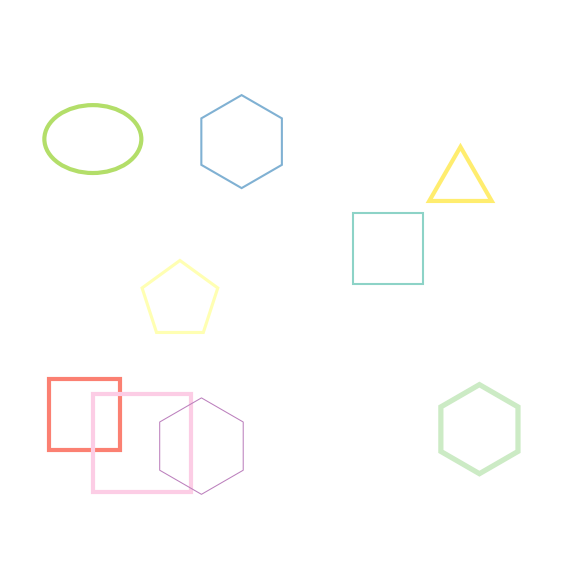[{"shape": "square", "thickness": 1, "radius": 0.3, "center": [0.672, 0.569]}, {"shape": "pentagon", "thickness": 1.5, "radius": 0.34, "center": [0.312, 0.479]}, {"shape": "square", "thickness": 2, "radius": 0.31, "center": [0.146, 0.282]}, {"shape": "hexagon", "thickness": 1, "radius": 0.4, "center": [0.418, 0.754]}, {"shape": "oval", "thickness": 2, "radius": 0.42, "center": [0.161, 0.758]}, {"shape": "square", "thickness": 2, "radius": 0.42, "center": [0.246, 0.232]}, {"shape": "hexagon", "thickness": 0.5, "radius": 0.42, "center": [0.349, 0.227]}, {"shape": "hexagon", "thickness": 2.5, "radius": 0.39, "center": [0.83, 0.256]}, {"shape": "triangle", "thickness": 2, "radius": 0.31, "center": [0.797, 0.682]}]